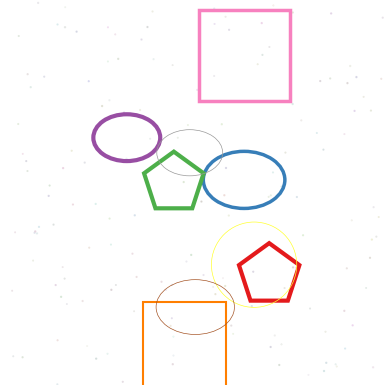[{"shape": "pentagon", "thickness": 3, "radius": 0.41, "center": [0.699, 0.286]}, {"shape": "oval", "thickness": 2.5, "radius": 0.53, "center": [0.634, 0.533]}, {"shape": "pentagon", "thickness": 3, "radius": 0.41, "center": [0.452, 0.525]}, {"shape": "oval", "thickness": 3, "radius": 0.43, "center": [0.329, 0.642]}, {"shape": "square", "thickness": 1.5, "radius": 0.54, "center": [0.479, 0.106]}, {"shape": "circle", "thickness": 0.5, "radius": 0.55, "center": [0.66, 0.312]}, {"shape": "oval", "thickness": 0.5, "radius": 0.51, "center": [0.507, 0.202]}, {"shape": "square", "thickness": 2.5, "radius": 0.59, "center": [0.636, 0.857]}, {"shape": "oval", "thickness": 0.5, "radius": 0.43, "center": [0.493, 0.603]}]